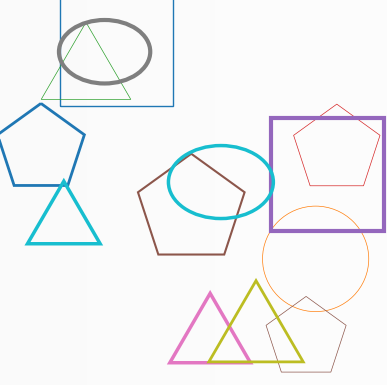[{"shape": "square", "thickness": 1, "radius": 0.73, "center": [0.301, 0.869]}, {"shape": "pentagon", "thickness": 2, "radius": 0.59, "center": [0.106, 0.614]}, {"shape": "circle", "thickness": 0.5, "radius": 0.69, "center": [0.815, 0.328]}, {"shape": "triangle", "thickness": 0.5, "radius": 0.67, "center": [0.222, 0.809]}, {"shape": "pentagon", "thickness": 0.5, "radius": 0.59, "center": [0.869, 0.612]}, {"shape": "square", "thickness": 3, "radius": 0.73, "center": [0.845, 0.547]}, {"shape": "pentagon", "thickness": 1.5, "radius": 0.72, "center": [0.494, 0.456]}, {"shape": "pentagon", "thickness": 0.5, "radius": 0.54, "center": [0.79, 0.121]}, {"shape": "triangle", "thickness": 2.5, "radius": 0.6, "center": [0.542, 0.118]}, {"shape": "oval", "thickness": 3, "radius": 0.59, "center": [0.27, 0.866]}, {"shape": "triangle", "thickness": 2, "radius": 0.7, "center": [0.661, 0.13]}, {"shape": "oval", "thickness": 2.5, "radius": 0.68, "center": [0.57, 0.527]}, {"shape": "triangle", "thickness": 2.5, "radius": 0.54, "center": [0.165, 0.421]}]